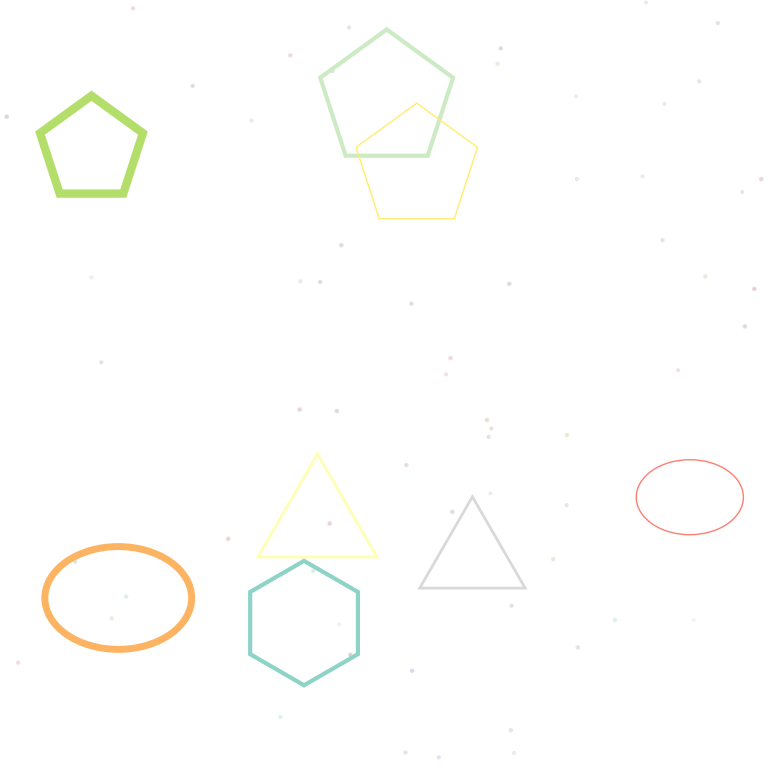[{"shape": "hexagon", "thickness": 1.5, "radius": 0.4, "center": [0.395, 0.191]}, {"shape": "triangle", "thickness": 1, "radius": 0.45, "center": [0.412, 0.321]}, {"shape": "oval", "thickness": 0.5, "radius": 0.35, "center": [0.896, 0.354]}, {"shape": "oval", "thickness": 2.5, "radius": 0.48, "center": [0.154, 0.223]}, {"shape": "pentagon", "thickness": 3, "radius": 0.35, "center": [0.119, 0.805]}, {"shape": "triangle", "thickness": 1, "radius": 0.4, "center": [0.614, 0.276]}, {"shape": "pentagon", "thickness": 1.5, "radius": 0.45, "center": [0.502, 0.871]}, {"shape": "pentagon", "thickness": 0.5, "radius": 0.41, "center": [0.541, 0.783]}]